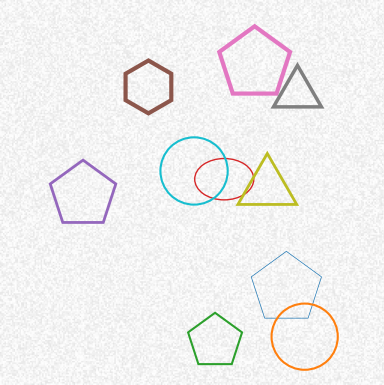[{"shape": "pentagon", "thickness": 0.5, "radius": 0.48, "center": [0.744, 0.251]}, {"shape": "circle", "thickness": 1.5, "radius": 0.43, "center": [0.791, 0.126]}, {"shape": "pentagon", "thickness": 1.5, "radius": 0.37, "center": [0.559, 0.114]}, {"shape": "oval", "thickness": 1, "radius": 0.38, "center": [0.582, 0.535]}, {"shape": "pentagon", "thickness": 2, "radius": 0.45, "center": [0.216, 0.495]}, {"shape": "hexagon", "thickness": 3, "radius": 0.34, "center": [0.386, 0.774]}, {"shape": "pentagon", "thickness": 3, "radius": 0.48, "center": [0.661, 0.835]}, {"shape": "triangle", "thickness": 2.5, "radius": 0.36, "center": [0.773, 0.758]}, {"shape": "triangle", "thickness": 2, "radius": 0.44, "center": [0.694, 0.513]}, {"shape": "circle", "thickness": 1.5, "radius": 0.44, "center": [0.504, 0.556]}]